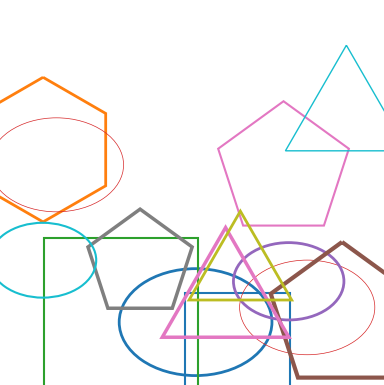[{"shape": "square", "thickness": 1.5, "radius": 0.68, "center": [0.616, 0.102]}, {"shape": "oval", "thickness": 2, "radius": 0.99, "center": [0.508, 0.163]}, {"shape": "hexagon", "thickness": 2, "radius": 0.94, "center": [0.112, 0.611]}, {"shape": "square", "thickness": 1.5, "radius": 1.0, "center": [0.314, 0.181]}, {"shape": "oval", "thickness": 0.5, "radius": 0.87, "center": [0.147, 0.572]}, {"shape": "oval", "thickness": 0.5, "radius": 0.88, "center": [0.798, 0.202]}, {"shape": "oval", "thickness": 2, "radius": 0.72, "center": [0.75, 0.269]}, {"shape": "pentagon", "thickness": 3, "radius": 0.97, "center": [0.888, 0.177]}, {"shape": "pentagon", "thickness": 1.5, "radius": 0.89, "center": [0.736, 0.559]}, {"shape": "triangle", "thickness": 2.5, "radius": 0.95, "center": [0.586, 0.219]}, {"shape": "pentagon", "thickness": 2.5, "radius": 0.71, "center": [0.364, 0.314]}, {"shape": "triangle", "thickness": 2, "radius": 0.77, "center": [0.624, 0.298]}, {"shape": "oval", "thickness": 1.5, "radius": 0.69, "center": [0.111, 0.324]}, {"shape": "triangle", "thickness": 1, "radius": 0.91, "center": [0.9, 0.7]}]